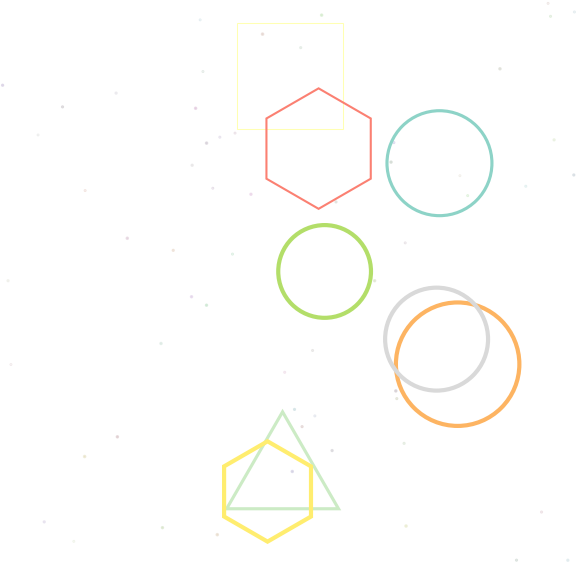[{"shape": "circle", "thickness": 1.5, "radius": 0.45, "center": [0.761, 0.717]}, {"shape": "square", "thickness": 0.5, "radius": 0.46, "center": [0.502, 0.867]}, {"shape": "hexagon", "thickness": 1, "radius": 0.52, "center": [0.552, 0.742]}, {"shape": "circle", "thickness": 2, "radius": 0.53, "center": [0.792, 0.369]}, {"shape": "circle", "thickness": 2, "radius": 0.4, "center": [0.562, 0.529]}, {"shape": "circle", "thickness": 2, "radius": 0.45, "center": [0.756, 0.412]}, {"shape": "triangle", "thickness": 1.5, "radius": 0.56, "center": [0.489, 0.174]}, {"shape": "hexagon", "thickness": 2, "radius": 0.43, "center": [0.463, 0.148]}]